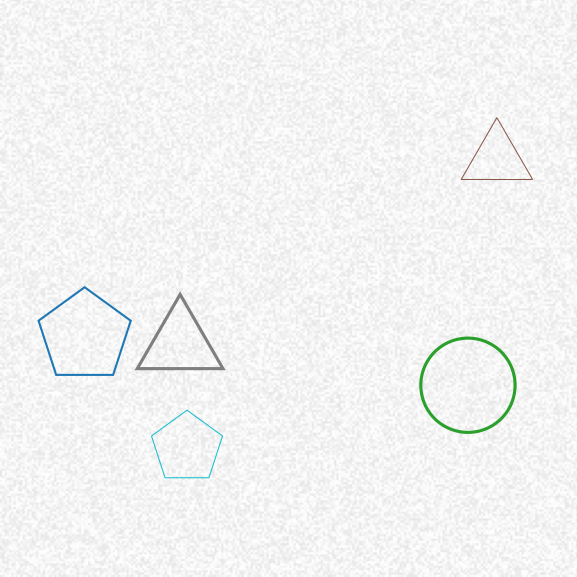[{"shape": "pentagon", "thickness": 1, "radius": 0.42, "center": [0.147, 0.418]}, {"shape": "circle", "thickness": 1.5, "radius": 0.41, "center": [0.81, 0.332]}, {"shape": "triangle", "thickness": 0.5, "radius": 0.36, "center": [0.86, 0.724]}, {"shape": "triangle", "thickness": 1.5, "radius": 0.43, "center": [0.312, 0.404]}, {"shape": "pentagon", "thickness": 0.5, "radius": 0.32, "center": [0.324, 0.224]}]